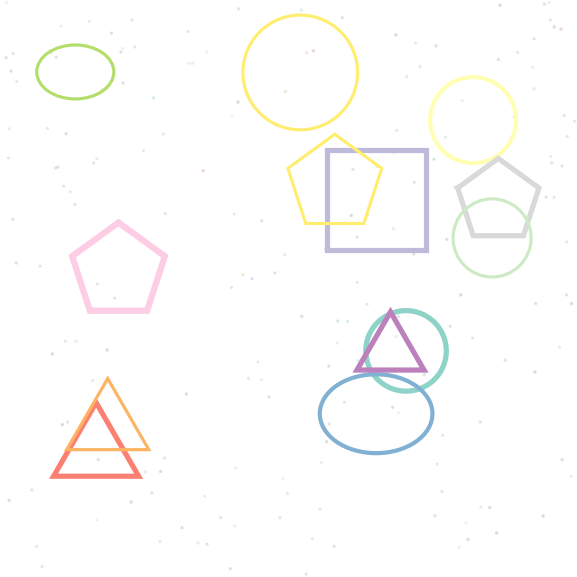[{"shape": "circle", "thickness": 2.5, "radius": 0.35, "center": [0.703, 0.392]}, {"shape": "circle", "thickness": 2, "radius": 0.37, "center": [0.819, 0.791]}, {"shape": "square", "thickness": 2.5, "radius": 0.43, "center": [0.652, 0.653]}, {"shape": "triangle", "thickness": 2.5, "radius": 0.43, "center": [0.166, 0.217]}, {"shape": "oval", "thickness": 2, "radius": 0.49, "center": [0.651, 0.283]}, {"shape": "triangle", "thickness": 1.5, "radius": 0.41, "center": [0.186, 0.262]}, {"shape": "oval", "thickness": 1.5, "radius": 0.33, "center": [0.13, 0.875]}, {"shape": "pentagon", "thickness": 3, "radius": 0.42, "center": [0.205, 0.529]}, {"shape": "pentagon", "thickness": 2.5, "radius": 0.37, "center": [0.863, 0.651]}, {"shape": "triangle", "thickness": 2.5, "radius": 0.34, "center": [0.676, 0.392]}, {"shape": "circle", "thickness": 1.5, "radius": 0.34, "center": [0.852, 0.587]}, {"shape": "pentagon", "thickness": 1.5, "radius": 0.43, "center": [0.58, 0.681]}, {"shape": "circle", "thickness": 1.5, "radius": 0.5, "center": [0.52, 0.874]}]